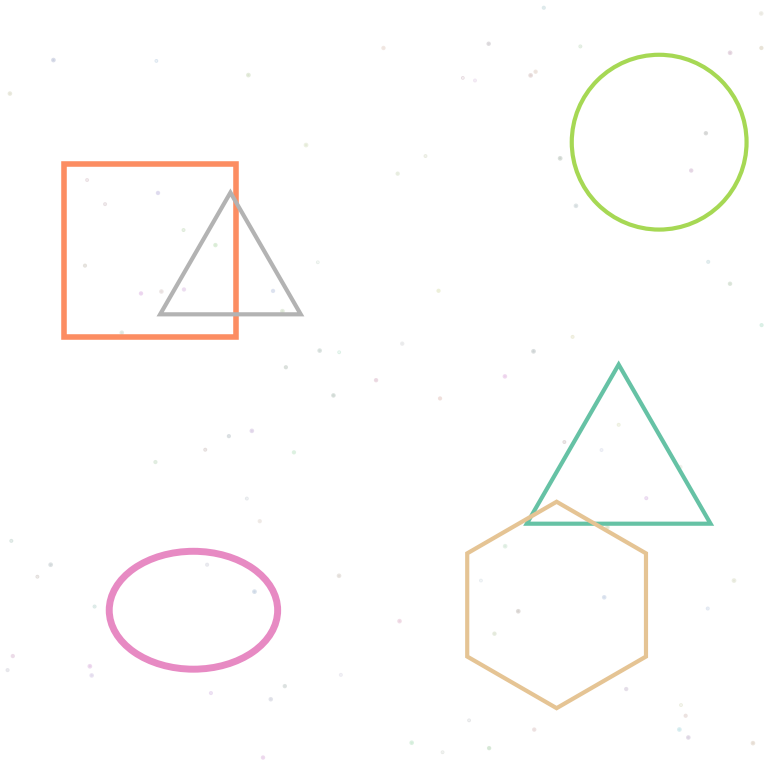[{"shape": "triangle", "thickness": 1.5, "radius": 0.69, "center": [0.803, 0.389]}, {"shape": "square", "thickness": 2, "radius": 0.56, "center": [0.195, 0.675]}, {"shape": "oval", "thickness": 2.5, "radius": 0.55, "center": [0.251, 0.207]}, {"shape": "circle", "thickness": 1.5, "radius": 0.57, "center": [0.856, 0.815]}, {"shape": "hexagon", "thickness": 1.5, "radius": 0.67, "center": [0.723, 0.214]}, {"shape": "triangle", "thickness": 1.5, "radius": 0.53, "center": [0.299, 0.645]}]